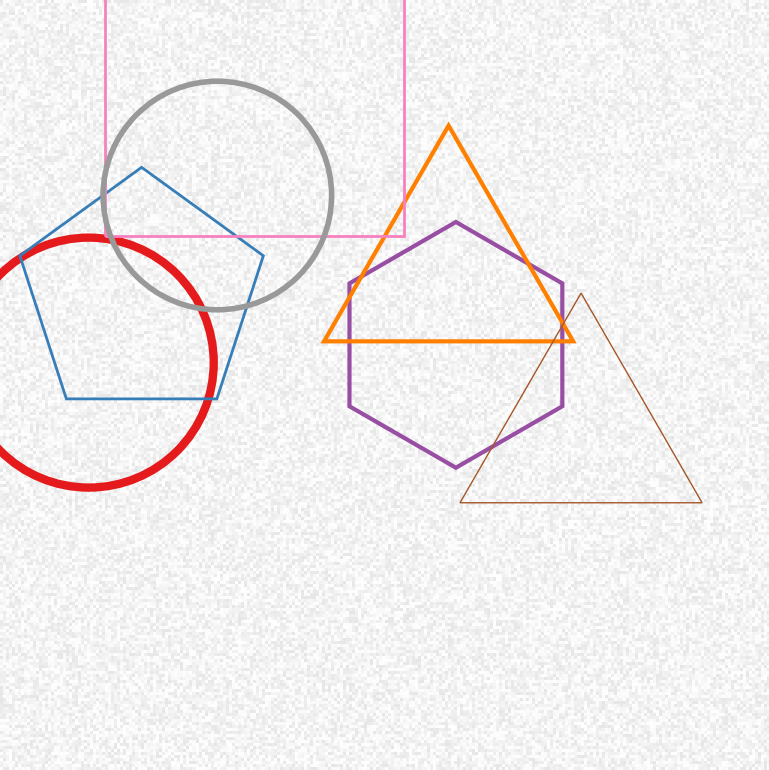[{"shape": "circle", "thickness": 3, "radius": 0.81, "center": [0.115, 0.529]}, {"shape": "pentagon", "thickness": 1, "radius": 0.83, "center": [0.184, 0.616]}, {"shape": "hexagon", "thickness": 1.5, "radius": 0.8, "center": [0.592, 0.552]}, {"shape": "triangle", "thickness": 1.5, "radius": 0.93, "center": [0.583, 0.65]}, {"shape": "triangle", "thickness": 0.5, "radius": 0.91, "center": [0.755, 0.438]}, {"shape": "square", "thickness": 1, "radius": 0.97, "center": [0.331, 0.888]}, {"shape": "circle", "thickness": 2, "radius": 0.74, "center": [0.282, 0.746]}]